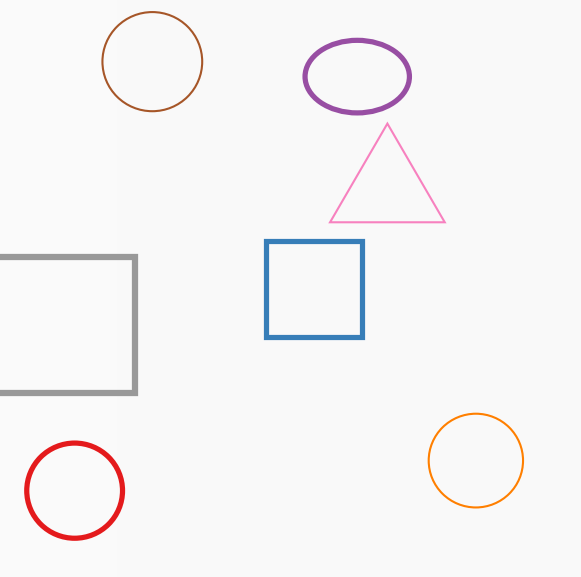[{"shape": "circle", "thickness": 2.5, "radius": 0.41, "center": [0.128, 0.15]}, {"shape": "square", "thickness": 2.5, "radius": 0.41, "center": [0.54, 0.499]}, {"shape": "oval", "thickness": 2.5, "radius": 0.45, "center": [0.615, 0.866]}, {"shape": "circle", "thickness": 1, "radius": 0.41, "center": [0.819, 0.202]}, {"shape": "circle", "thickness": 1, "radius": 0.43, "center": [0.262, 0.892]}, {"shape": "triangle", "thickness": 1, "radius": 0.57, "center": [0.666, 0.671]}, {"shape": "square", "thickness": 3, "radius": 0.59, "center": [0.114, 0.437]}]